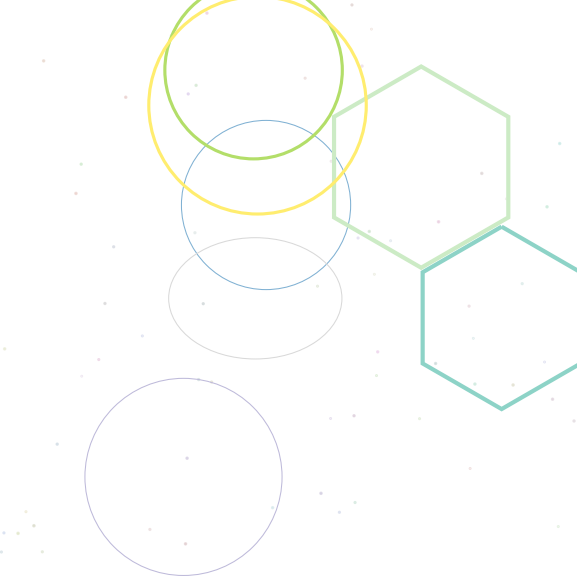[{"shape": "hexagon", "thickness": 2, "radius": 0.79, "center": [0.869, 0.449]}, {"shape": "circle", "thickness": 0.5, "radius": 0.85, "center": [0.318, 0.173]}, {"shape": "circle", "thickness": 0.5, "radius": 0.73, "center": [0.461, 0.644]}, {"shape": "circle", "thickness": 1.5, "radius": 0.77, "center": [0.439, 0.878]}, {"shape": "oval", "thickness": 0.5, "radius": 0.75, "center": [0.442, 0.483]}, {"shape": "hexagon", "thickness": 2, "radius": 0.87, "center": [0.729, 0.71]}, {"shape": "circle", "thickness": 1.5, "radius": 0.94, "center": [0.446, 0.817]}]